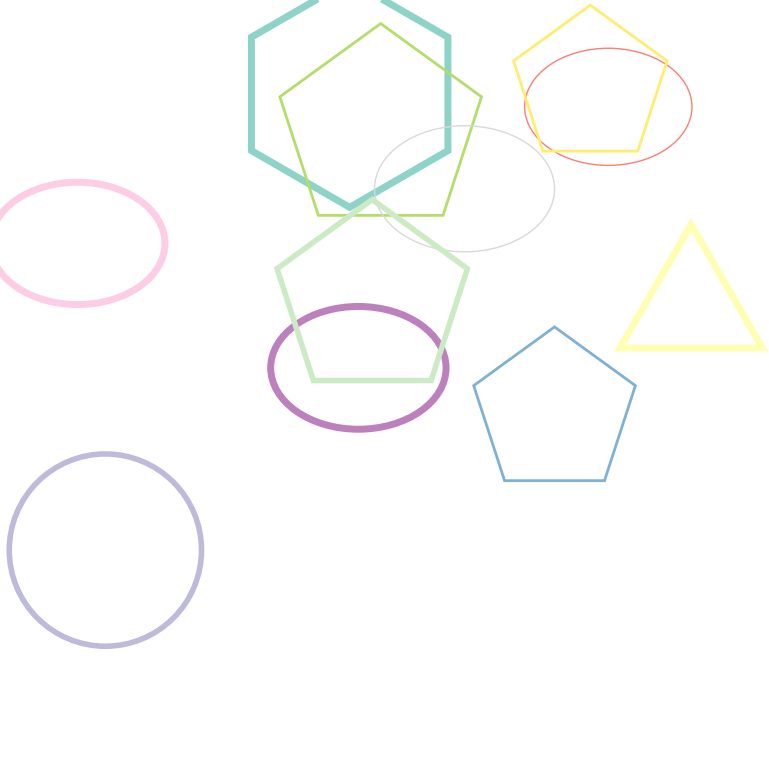[{"shape": "hexagon", "thickness": 2.5, "radius": 0.74, "center": [0.454, 0.878]}, {"shape": "triangle", "thickness": 2.5, "radius": 0.53, "center": [0.898, 0.602]}, {"shape": "circle", "thickness": 2, "radius": 0.62, "center": [0.137, 0.286]}, {"shape": "oval", "thickness": 0.5, "radius": 0.54, "center": [0.79, 0.861]}, {"shape": "pentagon", "thickness": 1, "radius": 0.55, "center": [0.72, 0.465]}, {"shape": "pentagon", "thickness": 1, "radius": 0.69, "center": [0.494, 0.832]}, {"shape": "oval", "thickness": 2.5, "radius": 0.57, "center": [0.101, 0.684]}, {"shape": "oval", "thickness": 0.5, "radius": 0.58, "center": [0.603, 0.755]}, {"shape": "oval", "thickness": 2.5, "radius": 0.57, "center": [0.465, 0.522]}, {"shape": "pentagon", "thickness": 2, "radius": 0.65, "center": [0.483, 0.611]}, {"shape": "pentagon", "thickness": 1, "radius": 0.52, "center": [0.767, 0.888]}]